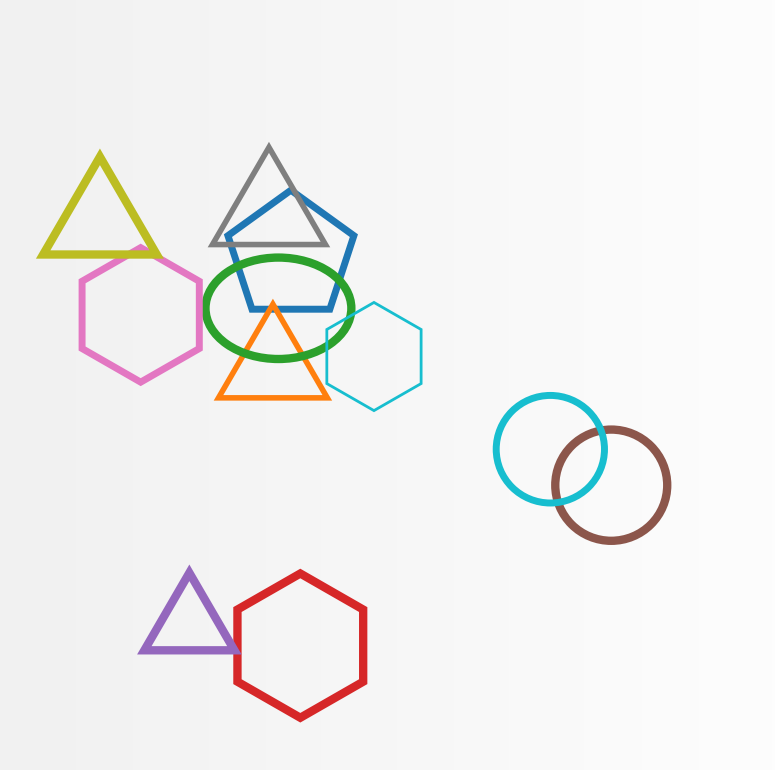[{"shape": "pentagon", "thickness": 2.5, "radius": 0.43, "center": [0.375, 0.668]}, {"shape": "triangle", "thickness": 2, "radius": 0.41, "center": [0.352, 0.524]}, {"shape": "oval", "thickness": 3, "radius": 0.47, "center": [0.359, 0.6]}, {"shape": "hexagon", "thickness": 3, "radius": 0.47, "center": [0.388, 0.162]}, {"shape": "triangle", "thickness": 3, "radius": 0.34, "center": [0.244, 0.189]}, {"shape": "circle", "thickness": 3, "radius": 0.36, "center": [0.789, 0.37]}, {"shape": "hexagon", "thickness": 2.5, "radius": 0.44, "center": [0.182, 0.591]}, {"shape": "triangle", "thickness": 2, "radius": 0.42, "center": [0.347, 0.724]}, {"shape": "triangle", "thickness": 3, "radius": 0.42, "center": [0.129, 0.712]}, {"shape": "circle", "thickness": 2.5, "radius": 0.35, "center": [0.71, 0.417]}, {"shape": "hexagon", "thickness": 1, "radius": 0.35, "center": [0.483, 0.537]}]